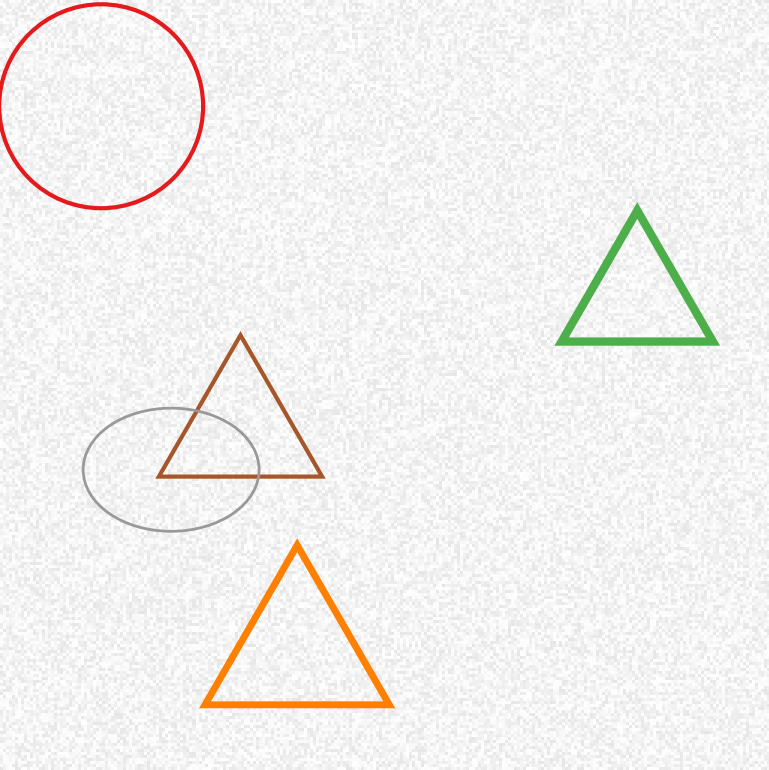[{"shape": "circle", "thickness": 1.5, "radius": 0.66, "center": [0.131, 0.862]}, {"shape": "triangle", "thickness": 3, "radius": 0.57, "center": [0.828, 0.613]}, {"shape": "triangle", "thickness": 2.5, "radius": 0.69, "center": [0.386, 0.154]}, {"shape": "triangle", "thickness": 1.5, "radius": 0.61, "center": [0.312, 0.442]}, {"shape": "oval", "thickness": 1, "radius": 0.57, "center": [0.222, 0.39]}]